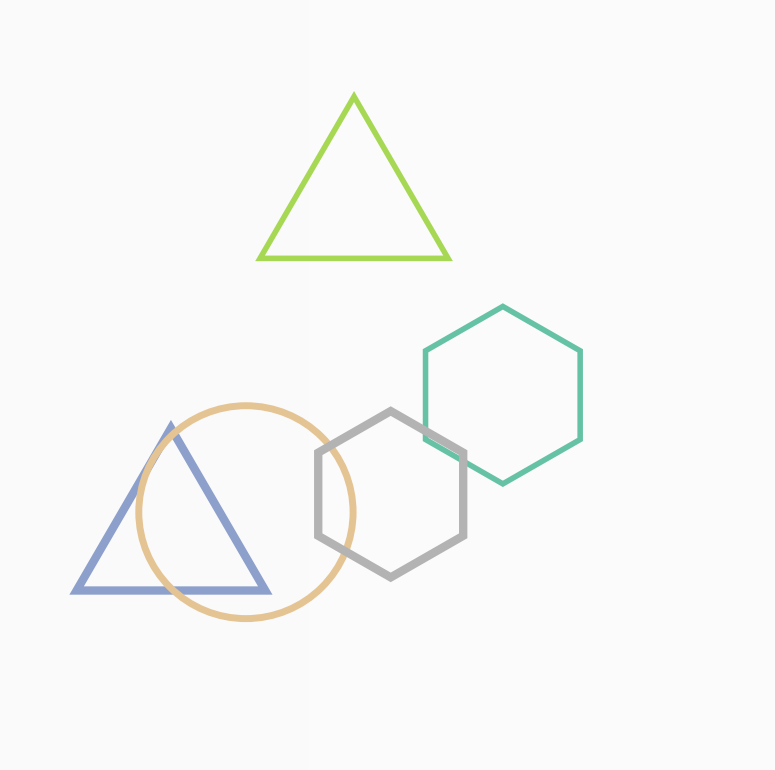[{"shape": "hexagon", "thickness": 2, "radius": 0.58, "center": [0.649, 0.487]}, {"shape": "triangle", "thickness": 3, "radius": 0.7, "center": [0.221, 0.303]}, {"shape": "triangle", "thickness": 2, "radius": 0.7, "center": [0.457, 0.735]}, {"shape": "circle", "thickness": 2.5, "radius": 0.69, "center": [0.317, 0.335]}, {"shape": "hexagon", "thickness": 3, "radius": 0.54, "center": [0.504, 0.358]}]